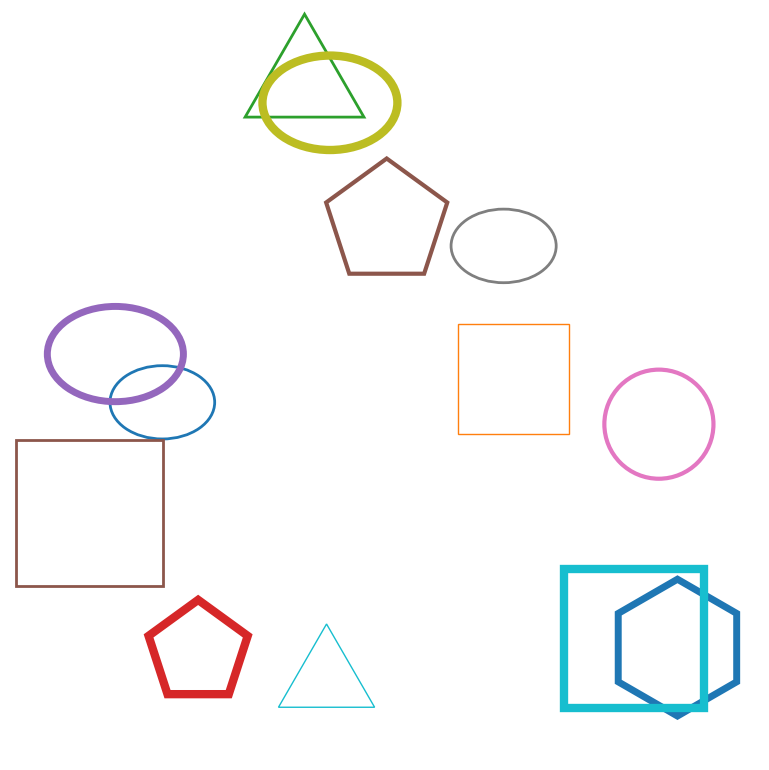[{"shape": "hexagon", "thickness": 2.5, "radius": 0.44, "center": [0.88, 0.159]}, {"shape": "oval", "thickness": 1, "radius": 0.34, "center": [0.211, 0.478]}, {"shape": "square", "thickness": 0.5, "radius": 0.36, "center": [0.667, 0.508]}, {"shape": "triangle", "thickness": 1, "radius": 0.45, "center": [0.395, 0.892]}, {"shape": "pentagon", "thickness": 3, "radius": 0.34, "center": [0.257, 0.153]}, {"shape": "oval", "thickness": 2.5, "radius": 0.44, "center": [0.15, 0.54]}, {"shape": "square", "thickness": 1, "radius": 0.47, "center": [0.116, 0.334]}, {"shape": "pentagon", "thickness": 1.5, "radius": 0.41, "center": [0.502, 0.711]}, {"shape": "circle", "thickness": 1.5, "radius": 0.35, "center": [0.856, 0.449]}, {"shape": "oval", "thickness": 1, "radius": 0.34, "center": [0.654, 0.681]}, {"shape": "oval", "thickness": 3, "radius": 0.44, "center": [0.428, 0.867]}, {"shape": "square", "thickness": 3, "radius": 0.45, "center": [0.823, 0.171]}, {"shape": "triangle", "thickness": 0.5, "radius": 0.36, "center": [0.424, 0.118]}]